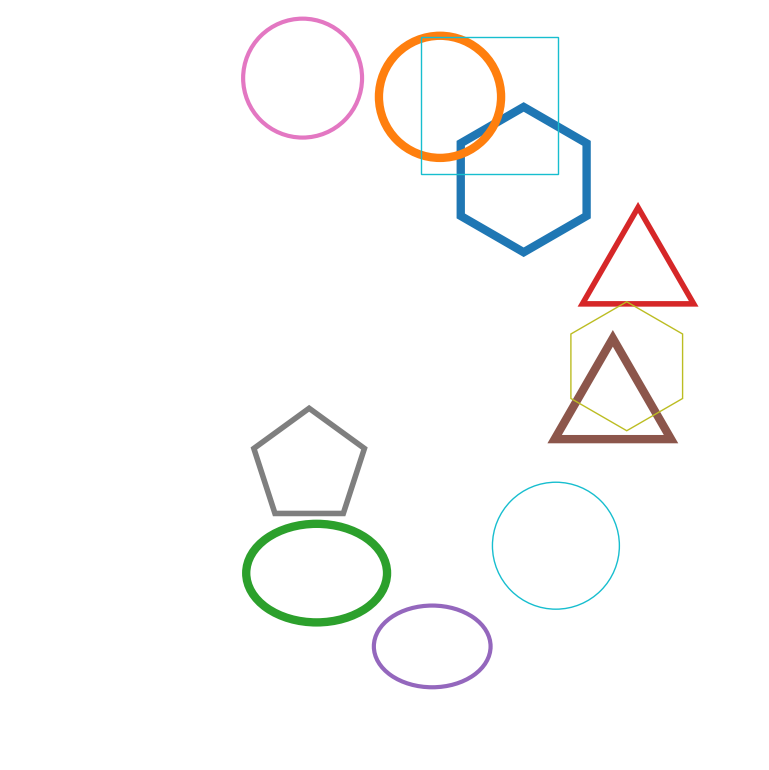[{"shape": "hexagon", "thickness": 3, "radius": 0.47, "center": [0.68, 0.767]}, {"shape": "circle", "thickness": 3, "radius": 0.4, "center": [0.571, 0.874]}, {"shape": "oval", "thickness": 3, "radius": 0.46, "center": [0.411, 0.256]}, {"shape": "triangle", "thickness": 2, "radius": 0.42, "center": [0.829, 0.647]}, {"shape": "oval", "thickness": 1.5, "radius": 0.38, "center": [0.561, 0.16]}, {"shape": "triangle", "thickness": 3, "radius": 0.44, "center": [0.796, 0.473]}, {"shape": "circle", "thickness": 1.5, "radius": 0.39, "center": [0.393, 0.899]}, {"shape": "pentagon", "thickness": 2, "radius": 0.38, "center": [0.401, 0.394]}, {"shape": "hexagon", "thickness": 0.5, "radius": 0.42, "center": [0.814, 0.524]}, {"shape": "circle", "thickness": 0.5, "radius": 0.41, "center": [0.722, 0.291]}, {"shape": "square", "thickness": 0.5, "radius": 0.44, "center": [0.636, 0.863]}]